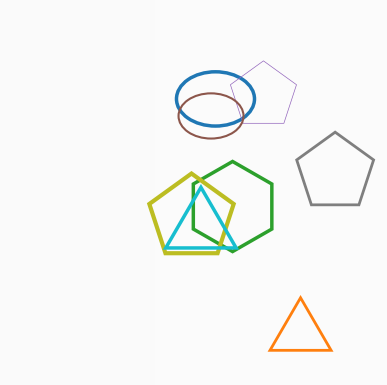[{"shape": "oval", "thickness": 2.5, "radius": 0.5, "center": [0.556, 0.743]}, {"shape": "triangle", "thickness": 2, "radius": 0.46, "center": [0.776, 0.136]}, {"shape": "hexagon", "thickness": 2.5, "radius": 0.58, "center": [0.6, 0.464]}, {"shape": "pentagon", "thickness": 0.5, "radius": 0.45, "center": [0.68, 0.752]}, {"shape": "oval", "thickness": 1.5, "radius": 0.42, "center": [0.545, 0.699]}, {"shape": "pentagon", "thickness": 2, "radius": 0.52, "center": [0.865, 0.552]}, {"shape": "pentagon", "thickness": 3, "radius": 0.57, "center": [0.494, 0.435]}, {"shape": "triangle", "thickness": 2.5, "radius": 0.52, "center": [0.519, 0.408]}]